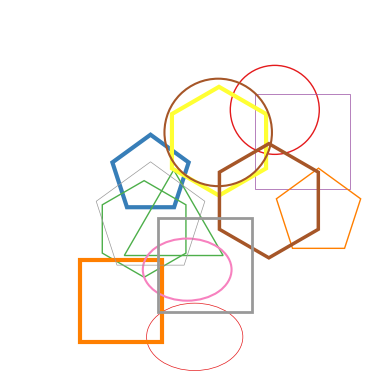[{"shape": "oval", "thickness": 0.5, "radius": 0.63, "center": [0.506, 0.125]}, {"shape": "circle", "thickness": 1, "radius": 0.58, "center": [0.714, 0.715]}, {"shape": "pentagon", "thickness": 3, "radius": 0.52, "center": [0.391, 0.546]}, {"shape": "hexagon", "thickness": 1, "radius": 0.63, "center": [0.374, 0.405]}, {"shape": "triangle", "thickness": 1, "radius": 0.74, "center": [0.451, 0.41]}, {"shape": "square", "thickness": 0.5, "radius": 0.62, "center": [0.786, 0.633]}, {"shape": "pentagon", "thickness": 1, "radius": 0.58, "center": [0.827, 0.448]}, {"shape": "square", "thickness": 3, "radius": 0.54, "center": [0.314, 0.218]}, {"shape": "hexagon", "thickness": 3, "radius": 0.71, "center": [0.569, 0.633]}, {"shape": "circle", "thickness": 1.5, "radius": 0.7, "center": [0.567, 0.656]}, {"shape": "hexagon", "thickness": 2.5, "radius": 0.74, "center": [0.698, 0.479]}, {"shape": "oval", "thickness": 1.5, "radius": 0.58, "center": [0.486, 0.3]}, {"shape": "square", "thickness": 2, "radius": 0.61, "center": [0.533, 0.312]}, {"shape": "pentagon", "thickness": 0.5, "radius": 0.74, "center": [0.391, 0.431]}]